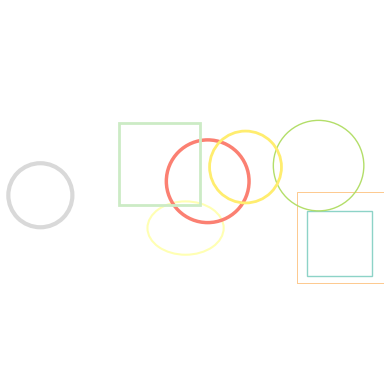[{"shape": "square", "thickness": 1, "radius": 0.42, "center": [0.882, 0.367]}, {"shape": "oval", "thickness": 1.5, "radius": 0.49, "center": [0.482, 0.408]}, {"shape": "circle", "thickness": 2.5, "radius": 0.54, "center": [0.539, 0.529]}, {"shape": "square", "thickness": 0.5, "radius": 0.59, "center": [0.889, 0.383]}, {"shape": "circle", "thickness": 1, "radius": 0.59, "center": [0.827, 0.57]}, {"shape": "circle", "thickness": 3, "radius": 0.42, "center": [0.105, 0.493]}, {"shape": "square", "thickness": 2, "radius": 0.53, "center": [0.415, 0.574]}, {"shape": "circle", "thickness": 2, "radius": 0.47, "center": [0.638, 0.566]}]